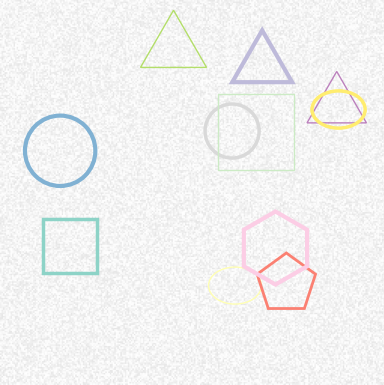[{"shape": "square", "thickness": 2.5, "radius": 0.35, "center": [0.183, 0.361]}, {"shape": "oval", "thickness": 1, "radius": 0.34, "center": [0.61, 0.258]}, {"shape": "triangle", "thickness": 3, "radius": 0.45, "center": [0.681, 0.831]}, {"shape": "pentagon", "thickness": 2, "radius": 0.4, "center": [0.744, 0.263]}, {"shape": "circle", "thickness": 3, "radius": 0.46, "center": [0.156, 0.608]}, {"shape": "triangle", "thickness": 1, "radius": 0.5, "center": [0.451, 0.874]}, {"shape": "hexagon", "thickness": 3, "radius": 0.47, "center": [0.715, 0.356]}, {"shape": "circle", "thickness": 2.5, "radius": 0.35, "center": [0.603, 0.66]}, {"shape": "triangle", "thickness": 1, "radius": 0.45, "center": [0.875, 0.725]}, {"shape": "square", "thickness": 1, "radius": 0.49, "center": [0.665, 0.658]}, {"shape": "oval", "thickness": 2.5, "radius": 0.35, "center": [0.879, 0.716]}]